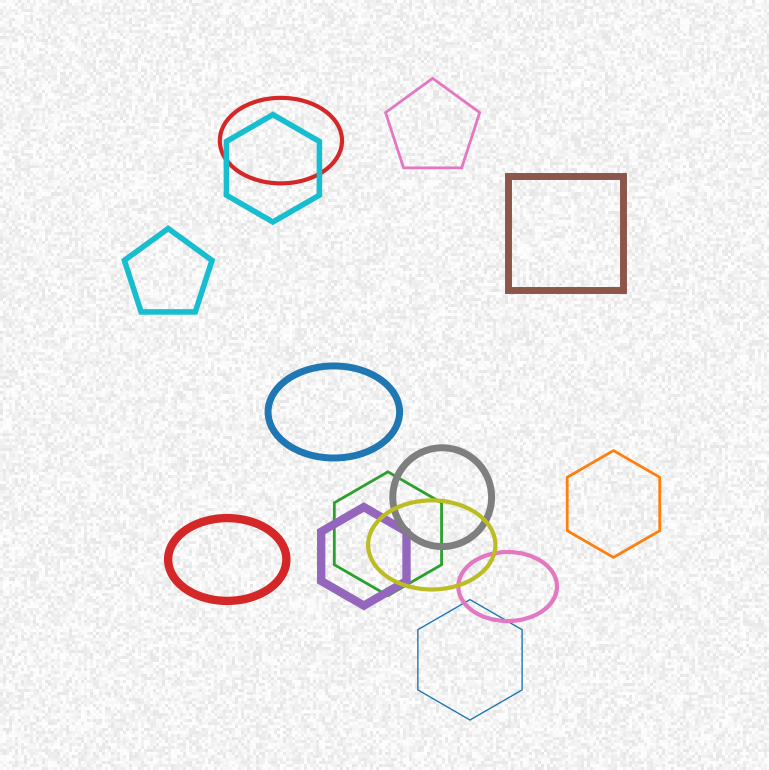[{"shape": "oval", "thickness": 2.5, "radius": 0.43, "center": [0.434, 0.465]}, {"shape": "hexagon", "thickness": 0.5, "radius": 0.39, "center": [0.61, 0.143]}, {"shape": "hexagon", "thickness": 1, "radius": 0.35, "center": [0.797, 0.345]}, {"shape": "hexagon", "thickness": 1, "radius": 0.4, "center": [0.504, 0.307]}, {"shape": "oval", "thickness": 3, "radius": 0.38, "center": [0.295, 0.273]}, {"shape": "oval", "thickness": 1.5, "radius": 0.4, "center": [0.365, 0.817]}, {"shape": "hexagon", "thickness": 3, "radius": 0.32, "center": [0.473, 0.278]}, {"shape": "square", "thickness": 2.5, "radius": 0.37, "center": [0.734, 0.697]}, {"shape": "oval", "thickness": 1.5, "radius": 0.32, "center": [0.659, 0.238]}, {"shape": "pentagon", "thickness": 1, "radius": 0.32, "center": [0.562, 0.834]}, {"shape": "circle", "thickness": 2.5, "radius": 0.32, "center": [0.574, 0.354]}, {"shape": "oval", "thickness": 1.5, "radius": 0.41, "center": [0.561, 0.292]}, {"shape": "pentagon", "thickness": 2, "radius": 0.3, "center": [0.218, 0.643]}, {"shape": "hexagon", "thickness": 2, "radius": 0.35, "center": [0.354, 0.781]}]